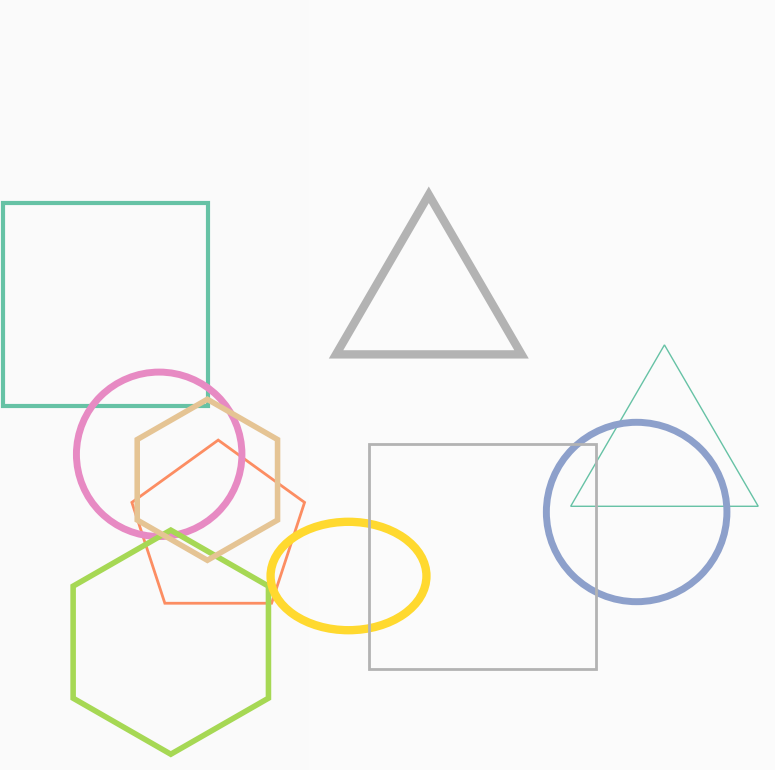[{"shape": "square", "thickness": 1.5, "radius": 0.66, "center": [0.137, 0.604]}, {"shape": "triangle", "thickness": 0.5, "radius": 0.7, "center": [0.857, 0.412]}, {"shape": "pentagon", "thickness": 1, "radius": 0.59, "center": [0.282, 0.311]}, {"shape": "circle", "thickness": 2.5, "radius": 0.58, "center": [0.821, 0.335]}, {"shape": "circle", "thickness": 2.5, "radius": 0.53, "center": [0.205, 0.41]}, {"shape": "hexagon", "thickness": 2, "radius": 0.73, "center": [0.22, 0.166]}, {"shape": "oval", "thickness": 3, "radius": 0.5, "center": [0.45, 0.252]}, {"shape": "hexagon", "thickness": 2, "radius": 0.52, "center": [0.268, 0.377]}, {"shape": "triangle", "thickness": 3, "radius": 0.69, "center": [0.553, 0.609]}, {"shape": "square", "thickness": 1, "radius": 0.73, "center": [0.623, 0.278]}]